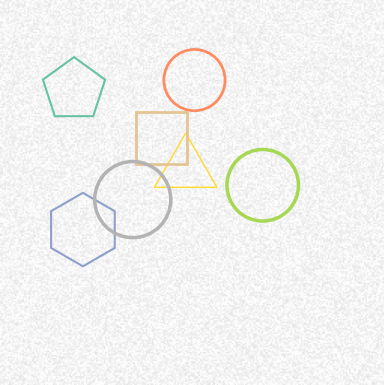[{"shape": "pentagon", "thickness": 1.5, "radius": 0.42, "center": [0.192, 0.767]}, {"shape": "circle", "thickness": 2, "radius": 0.4, "center": [0.505, 0.792]}, {"shape": "hexagon", "thickness": 1.5, "radius": 0.48, "center": [0.215, 0.404]}, {"shape": "circle", "thickness": 2.5, "radius": 0.46, "center": [0.682, 0.519]}, {"shape": "triangle", "thickness": 1, "radius": 0.47, "center": [0.482, 0.561]}, {"shape": "square", "thickness": 2, "radius": 0.33, "center": [0.42, 0.642]}, {"shape": "circle", "thickness": 2.5, "radius": 0.49, "center": [0.345, 0.482]}]